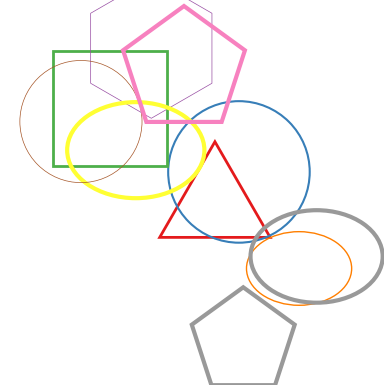[{"shape": "triangle", "thickness": 2, "radius": 0.83, "center": [0.558, 0.466]}, {"shape": "circle", "thickness": 1.5, "radius": 0.92, "center": [0.621, 0.553]}, {"shape": "square", "thickness": 2, "radius": 0.74, "center": [0.286, 0.718]}, {"shape": "hexagon", "thickness": 0.5, "radius": 0.91, "center": [0.393, 0.875]}, {"shape": "oval", "thickness": 1, "radius": 0.68, "center": [0.777, 0.303]}, {"shape": "oval", "thickness": 3, "radius": 0.89, "center": [0.353, 0.61]}, {"shape": "circle", "thickness": 0.5, "radius": 0.79, "center": [0.21, 0.684]}, {"shape": "pentagon", "thickness": 3, "radius": 0.83, "center": [0.478, 0.818]}, {"shape": "pentagon", "thickness": 3, "radius": 0.7, "center": [0.632, 0.113]}, {"shape": "oval", "thickness": 3, "radius": 0.86, "center": [0.822, 0.334]}]